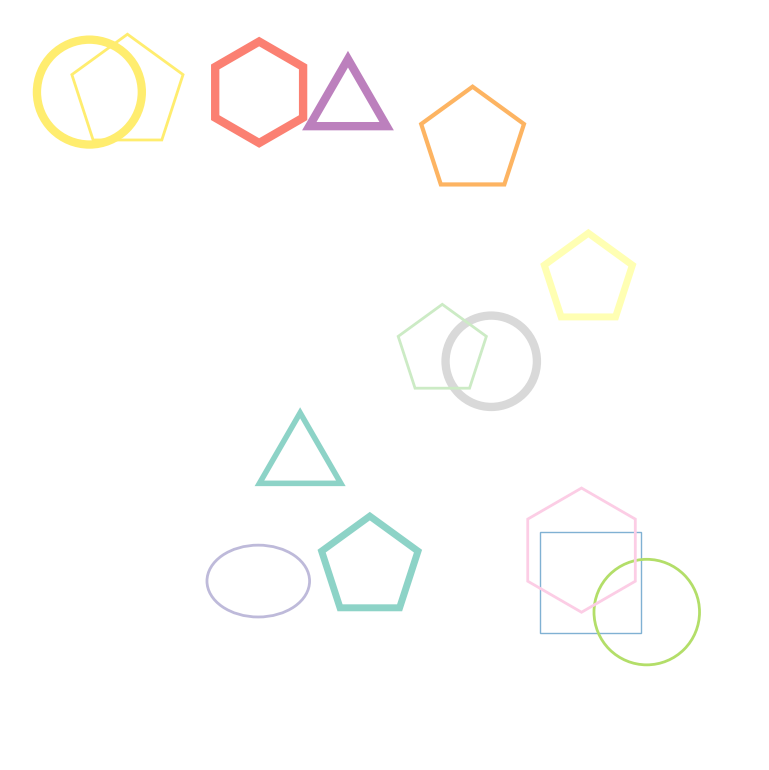[{"shape": "triangle", "thickness": 2, "radius": 0.31, "center": [0.39, 0.403]}, {"shape": "pentagon", "thickness": 2.5, "radius": 0.33, "center": [0.48, 0.264]}, {"shape": "pentagon", "thickness": 2.5, "radius": 0.3, "center": [0.764, 0.637]}, {"shape": "oval", "thickness": 1, "radius": 0.33, "center": [0.335, 0.245]}, {"shape": "hexagon", "thickness": 3, "radius": 0.33, "center": [0.337, 0.88]}, {"shape": "square", "thickness": 0.5, "radius": 0.33, "center": [0.767, 0.243]}, {"shape": "pentagon", "thickness": 1.5, "radius": 0.35, "center": [0.614, 0.817]}, {"shape": "circle", "thickness": 1, "radius": 0.34, "center": [0.84, 0.205]}, {"shape": "hexagon", "thickness": 1, "radius": 0.4, "center": [0.755, 0.286]}, {"shape": "circle", "thickness": 3, "radius": 0.3, "center": [0.638, 0.531]}, {"shape": "triangle", "thickness": 3, "radius": 0.29, "center": [0.452, 0.865]}, {"shape": "pentagon", "thickness": 1, "radius": 0.3, "center": [0.574, 0.545]}, {"shape": "circle", "thickness": 3, "radius": 0.34, "center": [0.116, 0.88]}, {"shape": "pentagon", "thickness": 1, "radius": 0.38, "center": [0.166, 0.88]}]